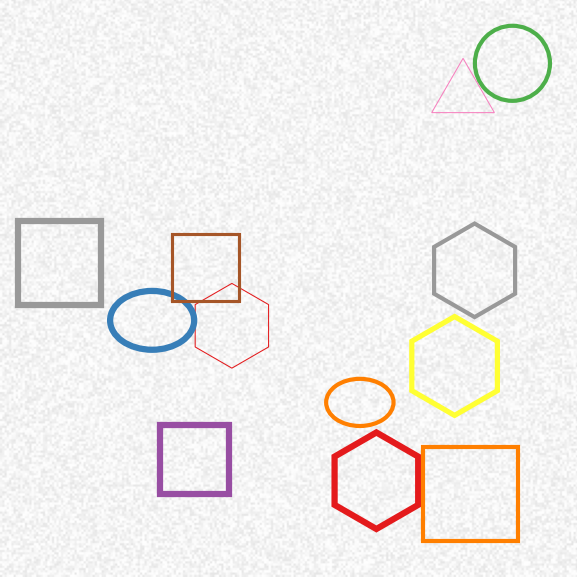[{"shape": "hexagon", "thickness": 0.5, "radius": 0.37, "center": [0.402, 0.435]}, {"shape": "hexagon", "thickness": 3, "radius": 0.42, "center": [0.652, 0.167]}, {"shape": "oval", "thickness": 3, "radius": 0.36, "center": [0.263, 0.444]}, {"shape": "circle", "thickness": 2, "radius": 0.32, "center": [0.887, 0.89]}, {"shape": "square", "thickness": 3, "radius": 0.3, "center": [0.337, 0.203]}, {"shape": "square", "thickness": 2, "radius": 0.41, "center": [0.815, 0.143]}, {"shape": "oval", "thickness": 2, "radius": 0.29, "center": [0.623, 0.302]}, {"shape": "hexagon", "thickness": 2.5, "radius": 0.43, "center": [0.787, 0.365]}, {"shape": "square", "thickness": 1.5, "radius": 0.29, "center": [0.356, 0.536]}, {"shape": "triangle", "thickness": 0.5, "radius": 0.31, "center": [0.802, 0.835]}, {"shape": "square", "thickness": 3, "radius": 0.36, "center": [0.103, 0.544]}, {"shape": "hexagon", "thickness": 2, "radius": 0.4, "center": [0.822, 0.531]}]